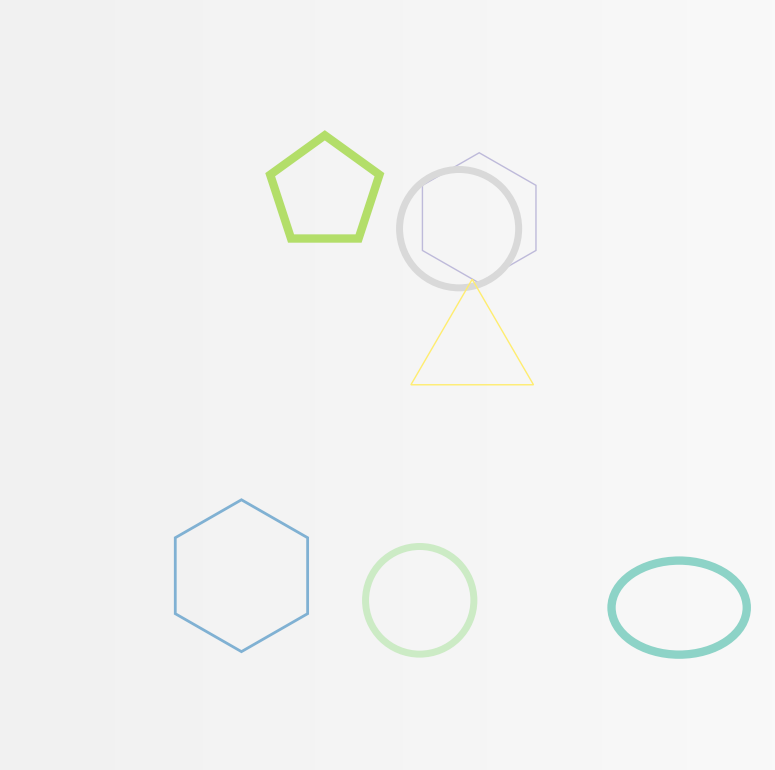[{"shape": "oval", "thickness": 3, "radius": 0.44, "center": [0.876, 0.211]}, {"shape": "hexagon", "thickness": 0.5, "radius": 0.42, "center": [0.618, 0.717]}, {"shape": "hexagon", "thickness": 1, "radius": 0.49, "center": [0.312, 0.252]}, {"shape": "pentagon", "thickness": 3, "radius": 0.37, "center": [0.419, 0.75]}, {"shape": "circle", "thickness": 2.5, "radius": 0.38, "center": [0.592, 0.703]}, {"shape": "circle", "thickness": 2.5, "radius": 0.35, "center": [0.542, 0.22]}, {"shape": "triangle", "thickness": 0.5, "radius": 0.46, "center": [0.609, 0.546]}]